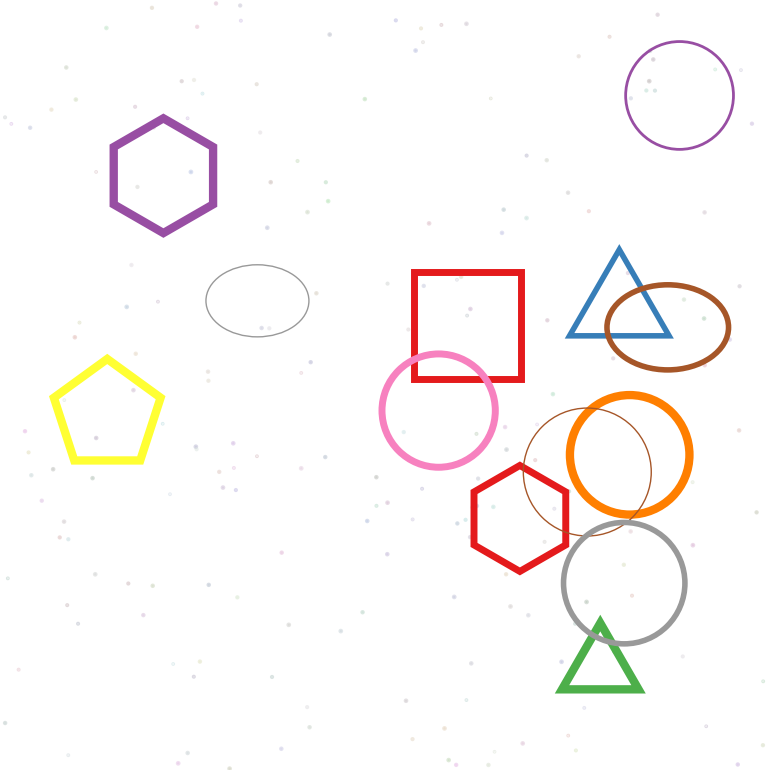[{"shape": "hexagon", "thickness": 2.5, "radius": 0.34, "center": [0.675, 0.327]}, {"shape": "square", "thickness": 2.5, "radius": 0.35, "center": [0.607, 0.577]}, {"shape": "triangle", "thickness": 2, "radius": 0.37, "center": [0.804, 0.601]}, {"shape": "triangle", "thickness": 3, "radius": 0.29, "center": [0.78, 0.133]}, {"shape": "circle", "thickness": 1, "radius": 0.35, "center": [0.883, 0.876]}, {"shape": "hexagon", "thickness": 3, "radius": 0.37, "center": [0.212, 0.772]}, {"shape": "circle", "thickness": 3, "radius": 0.39, "center": [0.818, 0.409]}, {"shape": "pentagon", "thickness": 3, "radius": 0.36, "center": [0.139, 0.461]}, {"shape": "oval", "thickness": 2, "radius": 0.39, "center": [0.867, 0.575]}, {"shape": "circle", "thickness": 0.5, "radius": 0.42, "center": [0.763, 0.387]}, {"shape": "circle", "thickness": 2.5, "radius": 0.37, "center": [0.57, 0.467]}, {"shape": "circle", "thickness": 2, "radius": 0.39, "center": [0.811, 0.243]}, {"shape": "oval", "thickness": 0.5, "radius": 0.33, "center": [0.334, 0.609]}]